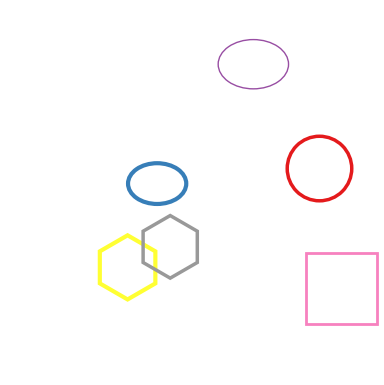[{"shape": "circle", "thickness": 2.5, "radius": 0.42, "center": [0.83, 0.562]}, {"shape": "oval", "thickness": 3, "radius": 0.38, "center": [0.408, 0.523]}, {"shape": "oval", "thickness": 1, "radius": 0.46, "center": [0.658, 0.833]}, {"shape": "hexagon", "thickness": 3, "radius": 0.42, "center": [0.331, 0.306]}, {"shape": "square", "thickness": 2, "radius": 0.46, "center": [0.886, 0.251]}, {"shape": "hexagon", "thickness": 2.5, "radius": 0.41, "center": [0.442, 0.359]}]